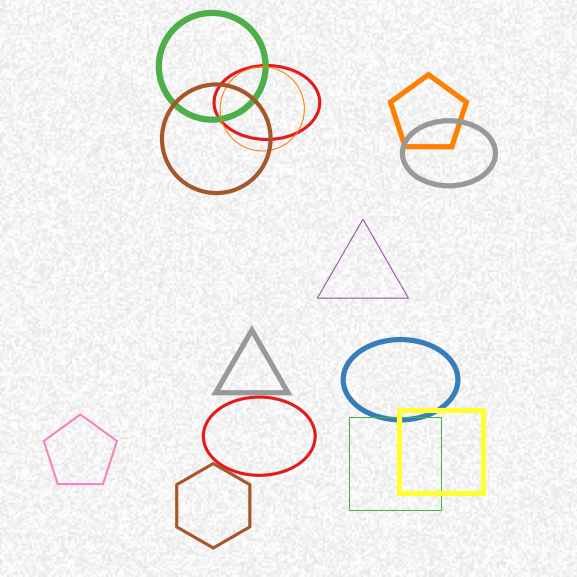[{"shape": "oval", "thickness": 1.5, "radius": 0.46, "center": [0.462, 0.822]}, {"shape": "oval", "thickness": 1.5, "radius": 0.48, "center": [0.449, 0.244]}, {"shape": "oval", "thickness": 2.5, "radius": 0.5, "center": [0.694, 0.342]}, {"shape": "circle", "thickness": 3, "radius": 0.46, "center": [0.367, 0.884]}, {"shape": "square", "thickness": 0.5, "radius": 0.4, "center": [0.684, 0.196]}, {"shape": "triangle", "thickness": 0.5, "radius": 0.46, "center": [0.628, 0.528]}, {"shape": "pentagon", "thickness": 2.5, "radius": 0.35, "center": [0.742, 0.801]}, {"shape": "circle", "thickness": 0.5, "radius": 0.36, "center": [0.454, 0.811]}, {"shape": "square", "thickness": 2.5, "radius": 0.36, "center": [0.764, 0.217]}, {"shape": "hexagon", "thickness": 1.5, "radius": 0.37, "center": [0.369, 0.123]}, {"shape": "circle", "thickness": 2, "radius": 0.47, "center": [0.374, 0.759]}, {"shape": "pentagon", "thickness": 1, "radius": 0.33, "center": [0.139, 0.215]}, {"shape": "triangle", "thickness": 2.5, "radius": 0.36, "center": [0.436, 0.355]}, {"shape": "oval", "thickness": 2.5, "radius": 0.4, "center": [0.777, 0.734]}]